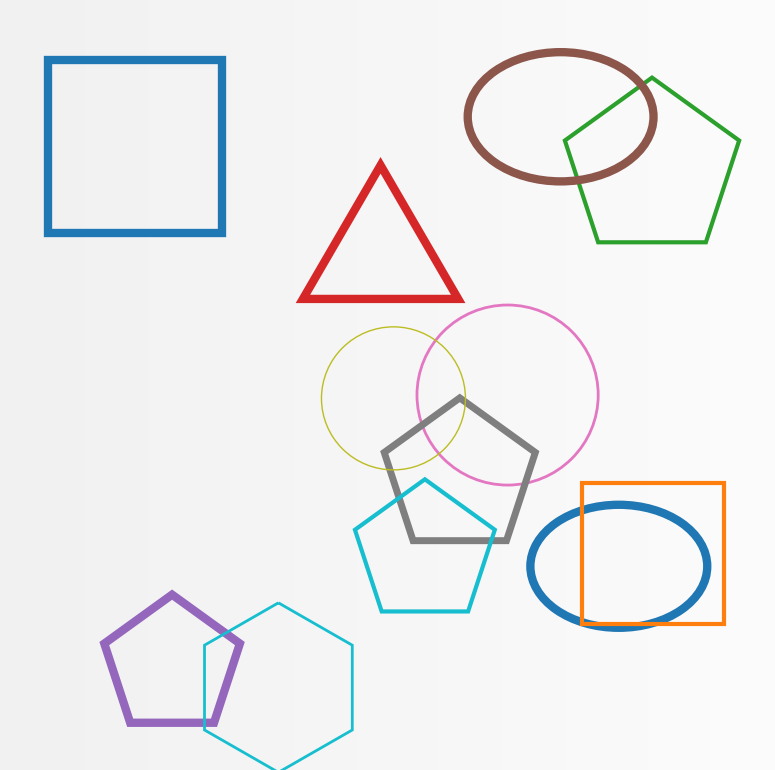[{"shape": "oval", "thickness": 3, "radius": 0.57, "center": [0.798, 0.265]}, {"shape": "square", "thickness": 3, "radius": 0.56, "center": [0.174, 0.81]}, {"shape": "square", "thickness": 1.5, "radius": 0.46, "center": [0.843, 0.282]}, {"shape": "pentagon", "thickness": 1.5, "radius": 0.59, "center": [0.841, 0.781]}, {"shape": "triangle", "thickness": 3, "radius": 0.58, "center": [0.491, 0.67]}, {"shape": "pentagon", "thickness": 3, "radius": 0.46, "center": [0.222, 0.136]}, {"shape": "oval", "thickness": 3, "radius": 0.6, "center": [0.723, 0.848]}, {"shape": "circle", "thickness": 1, "radius": 0.58, "center": [0.655, 0.487]}, {"shape": "pentagon", "thickness": 2.5, "radius": 0.51, "center": [0.593, 0.381]}, {"shape": "circle", "thickness": 0.5, "radius": 0.46, "center": [0.508, 0.483]}, {"shape": "hexagon", "thickness": 1, "radius": 0.55, "center": [0.359, 0.107]}, {"shape": "pentagon", "thickness": 1.5, "radius": 0.47, "center": [0.548, 0.283]}]